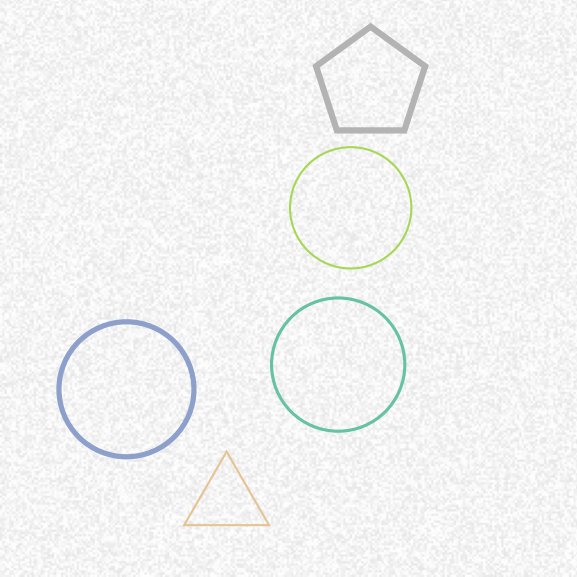[{"shape": "circle", "thickness": 1.5, "radius": 0.58, "center": [0.586, 0.368]}, {"shape": "circle", "thickness": 2.5, "radius": 0.58, "center": [0.219, 0.325]}, {"shape": "circle", "thickness": 1, "radius": 0.53, "center": [0.607, 0.639]}, {"shape": "triangle", "thickness": 1, "radius": 0.42, "center": [0.392, 0.132]}, {"shape": "pentagon", "thickness": 3, "radius": 0.5, "center": [0.642, 0.854]}]